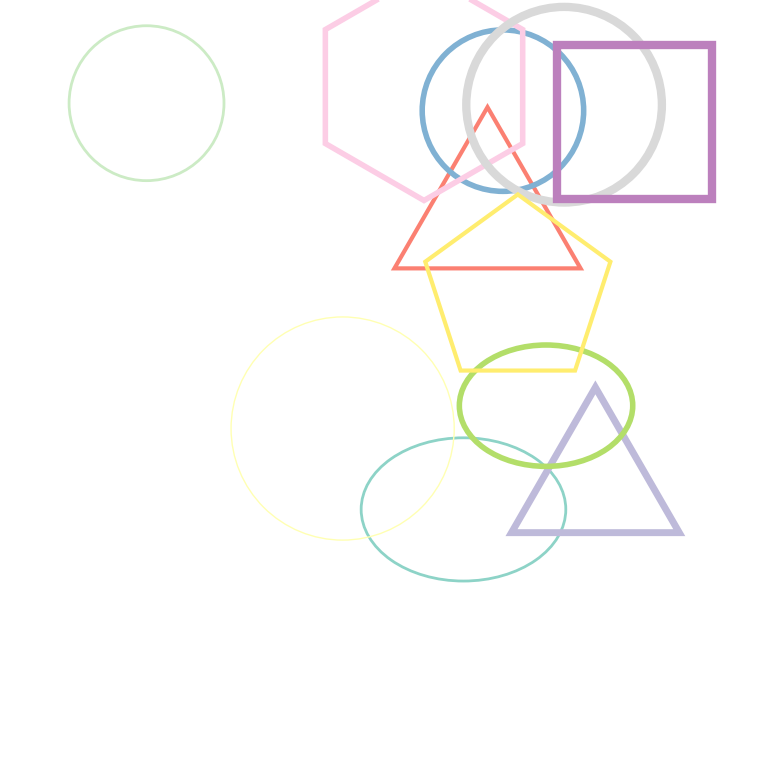[{"shape": "oval", "thickness": 1, "radius": 0.66, "center": [0.602, 0.338]}, {"shape": "circle", "thickness": 0.5, "radius": 0.72, "center": [0.445, 0.443]}, {"shape": "triangle", "thickness": 2.5, "radius": 0.63, "center": [0.773, 0.371]}, {"shape": "triangle", "thickness": 1.5, "radius": 0.7, "center": [0.633, 0.721]}, {"shape": "circle", "thickness": 2, "radius": 0.52, "center": [0.653, 0.856]}, {"shape": "oval", "thickness": 2, "radius": 0.56, "center": [0.709, 0.473]}, {"shape": "hexagon", "thickness": 2, "radius": 0.74, "center": [0.551, 0.888]}, {"shape": "circle", "thickness": 3, "radius": 0.64, "center": [0.733, 0.864]}, {"shape": "square", "thickness": 3, "radius": 0.5, "center": [0.824, 0.841]}, {"shape": "circle", "thickness": 1, "radius": 0.5, "center": [0.19, 0.866]}, {"shape": "pentagon", "thickness": 1.5, "radius": 0.63, "center": [0.673, 0.621]}]